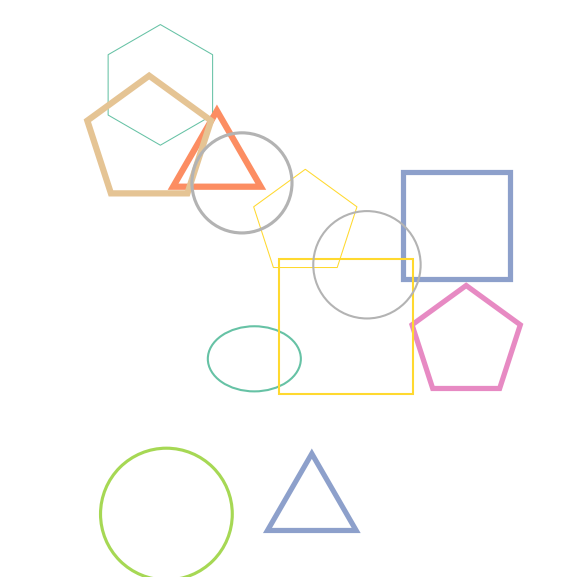[{"shape": "oval", "thickness": 1, "radius": 0.4, "center": [0.44, 0.378]}, {"shape": "hexagon", "thickness": 0.5, "radius": 0.52, "center": [0.278, 0.852]}, {"shape": "triangle", "thickness": 3, "radius": 0.44, "center": [0.376, 0.72]}, {"shape": "square", "thickness": 2.5, "radius": 0.46, "center": [0.79, 0.608]}, {"shape": "triangle", "thickness": 2.5, "radius": 0.44, "center": [0.54, 0.125]}, {"shape": "pentagon", "thickness": 2.5, "radius": 0.49, "center": [0.807, 0.406]}, {"shape": "circle", "thickness": 1.5, "radius": 0.57, "center": [0.288, 0.109]}, {"shape": "pentagon", "thickness": 0.5, "radius": 0.47, "center": [0.529, 0.612]}, {"shape": "square", "thickness": 1, "radius": 0.58, "center": [0.599, 0.433]}, {"shape": "pentagon", "thickness": 3, "radius": 0.56, "center": [0.258, 0.755]}, {"shape": "circle", "thickness": 1, "radius": 0.46, "center": [0.635, 0.541]}, {"shape": "circle", "thickness": 1.5, "radius": 0.43, "center": [0.419, 0.682]}]